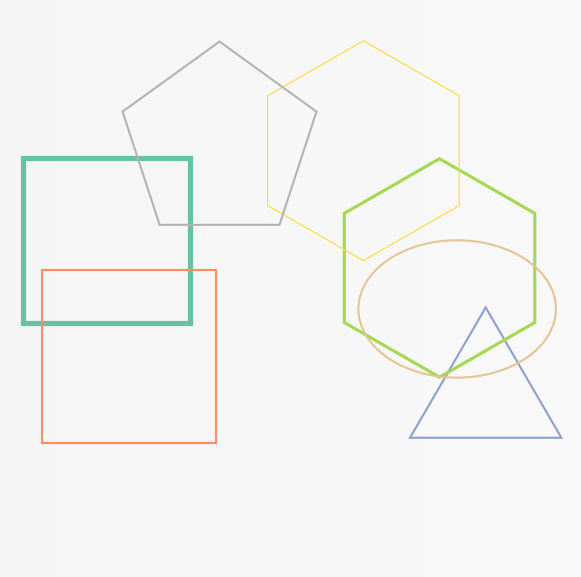[{"shape": "square", "thickness": 2.5, "radius": 0.72, "center": [0.182, 0.583]}, {"shape": "square", "thickness": 1, "radius": 0.75, "center": [0.222, 0.381]}, {"shape": "triangle", "thickness": 1, "radius": 0.75, "center": [0.836, 0.316]}, {"shape": "hexagon", "thickness": 1.5, "radius": 0.95, "center": [0.756, 0.535]}, {"shape": "hexagon", "thickness": 0.5, "radius": 0.95, "center": [0.625, 0.738]}, {"shape": "oval", "thickness": 1, "radius": 0.85, "center": [0.787, 0.464]}, {"shape": "pentagon", "thickness": 1, "radius": 0.88, "center": [0.378, 0.752]}]